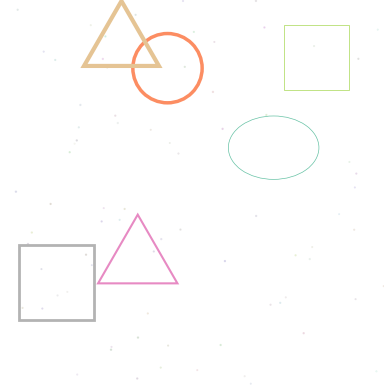[{"shape": "oval", "thickness": 0.5, "radius": 0.59, "center": [0.711, 0.616]}, {"shape": "circle", "thickness": 2.5, "radius": 0.45, "center": [0.435, 0.823]}, {"shape": "triangle", "thickness": 1.5, "radius": 0.59, "center": [0.358, 0.324]}, {"shape": "square", "thickness": 0.5, "radius": 0.42, "center": [0.822, 0.851]}, {"shape": "triangle", "thickness": 3, "radius": 0.56, "center": [0.315, 0.885]}, {"shape": "square", "thickness": 2, "radius": 0.49, "center": [0.146, 0.266]}]